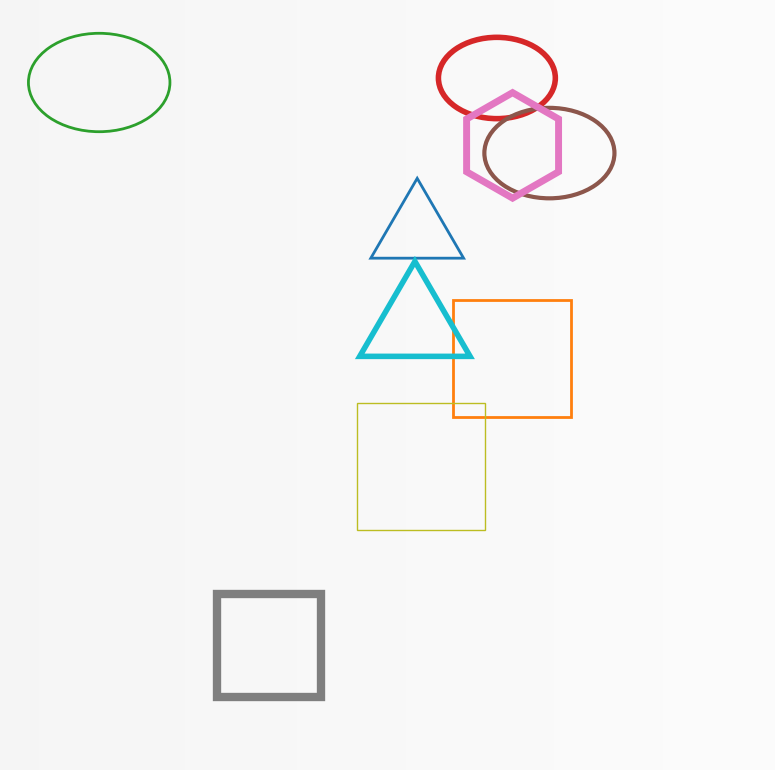[{"shape": "triangle", "thickness": 1, "radius": 0.35, "center": [0.538, 0.699]}, {"shape": "square", "thickness": 1, "radius": 0.38, "center": [0.66, 0.535]}, {"shape": "oval", "thickness": 1, "radius": 0.46, "center": [0.128, 0.893]}, {"shape": "oval", "thickness": 2, "radius": 0.38, "center": [0.641, 0.899]}, {"shape": "oval", "thickness": 1.5, "radius": 0.42, "center": [0.709, 0.801]}, {"shape": "hexagon", "thickness": 2.5, "radius": 0.34, "center": [0.661, 0.811]}, {"shape": "square", "thickness": 3, "radius": 0.34, "center": [0.347, 0.162]}, {"shape": "square", "thickness": 0.5, "radius": 0.41, "center": [0.543, 0.394]}, {"shape": "triangle", "thickness": 2, "radius": 0.41, "center": [0.535, 0.578]}]